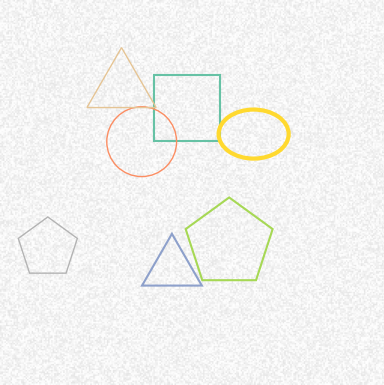[{"shape": "square", "thickness": 1.5, "radius": 0.43, "center": [0.485, 0.719]}, {"shape": "circle", "thickness": 1, "radius": 0.45, "center": [0.368, 0.632]}, {"shape": "triangle", "thickness": 1.5, "radius": 0.45, "center": [0.447, 0.303]}, {"shape": "pentagon", "thickness": 1.5, "radius": 0.59, "center": [0.595, 0.368]}, {"shape": "oval", "thickness": 3, "radius": 0.45, "center": [0.659, 0.652]}, {"shape": "triangle", "thickness": 1, "radius": 0.52, "center": [0.316, 0.773]}, {"shape": "pentagon", "thickness": 1, "radius": 0.4, "center": [0.124, 0.356]}]